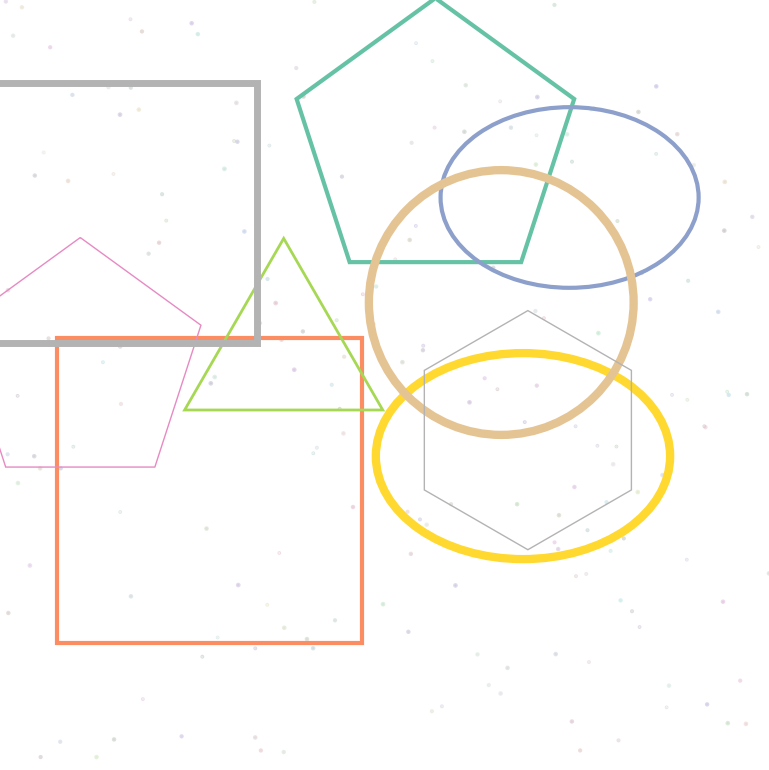[{"shape": "pentagon", "thickness": 1.5, "radius": 0.95, "center": [0.565, 0.813]}, {"shape": "square", "thickness": 1.5, "radius": 0.99, "center": [0.272, 0.363]}, {"shape": "oval", "thickness": 1.5, "radius": 0.84, "center": [0.74, 0.744]}, {"shape": "pentagon", "thickness": 0.5, "radius": 0.82, "center": [0.104, 0.527]}, {"shape": "triangle", "thickness": 1, "radius": 0.74, "center": [0.368, 0.542]}, {"shape": "oval", "thickness": 3, "radius": 0.96, "center": [0.679, 0.408]}, {"shape": "circle", "thickness": 3, "radius": 0.86, "center": [0.651, 0.607]}, {"shape": "square", "thickness": 2.5, "radius": 0.85, "center": [0.165, 0.723]}, {"shape": "hexagon", "thickness": 0.5, "radius": 0.78, "center": [0.686, 0.441]}]